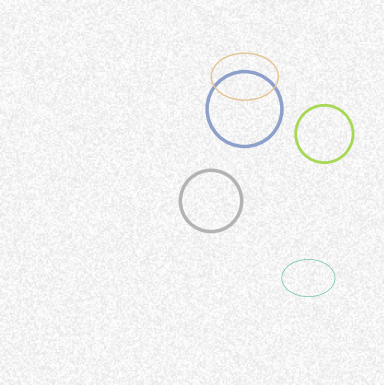[{"shape": "oval", "thickness": 0.5, "radius": 0.35, "center": [0.801, 0.278]}, {"shape": "circle", "thickness": 2.5, "radius": 0.49, "center": [0.635, 0.717]}, {"shape": "circle", "thickness": 2, "radius": 0.37, "center": [0.843, 0.652]}, {"shape": "oval", "thickness": 1, "radius": 0.44, "center": [0.636, 0.801]}, {"shape": "circle", "thickness": 2.5, "radius": 0.4, "center": [0.548, 0.478]}]